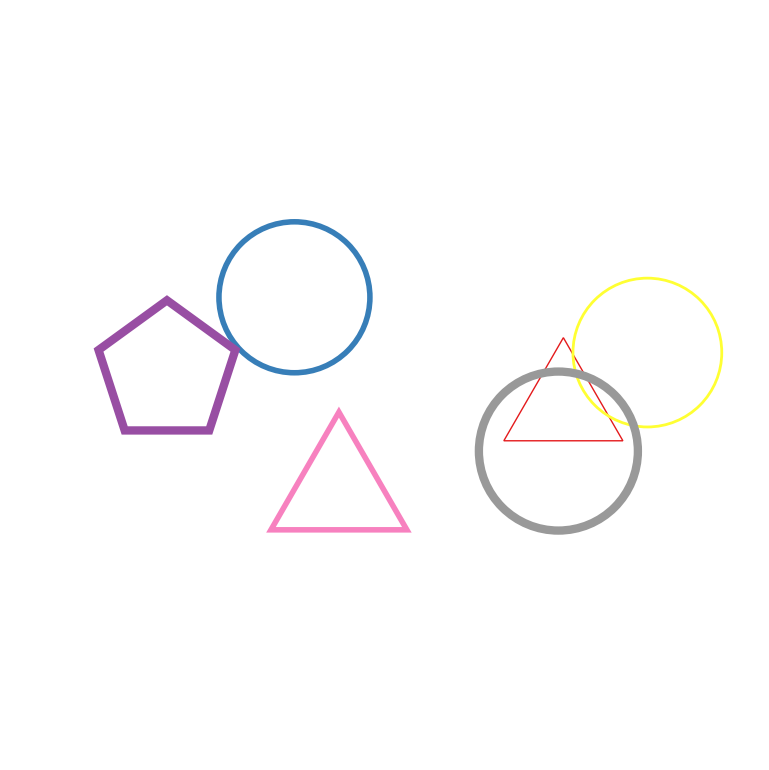[{"shape": "triangle", "thickness": 0.5, "radius": 0.45, "center": [0.732, 0.472]}, {"shape": "circle", "thickness": 2, "radius": 0.49, "center": [0.382, 0.614]}, {"shape": "pentagon", "thickness": 3, "radius": 0.47, "center": [0.217, 0.517]}, {"shape": "circle", "thickness": 1, "radius": 0.48, "center": [0.841, 0.542]}, {"shape": "triangle", "thickness": 2, "radius": 0.51, "center": [0.44, 0.363]}, {"shape": "circle", "thickness": 3, "radius": 0.52, "center": [0.725, 0.414]}]